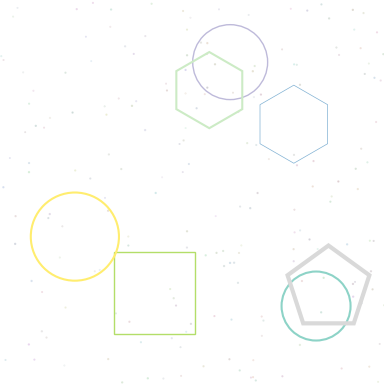[{"shape": "circle", "thickness": 1.5, "radius": 0.45, "center": [0.821, 0.205]}, {"shape": "circle", "thickness": 1, "radius": 0.49, "center": [0.598, 0.839]}, {"shape": "hexagon", "thickness": 0.5, "radius": 0.51, "center": [0.763, 0.677]}, {"shape": "square", "thickness": 1, "radius": 0.53, "center": [0.401, 0.238]}, {"shape": "pentagon", "thickness": 3, "radius": 0.56, "center": [0.853, 0.251]}, {"shape": "hexagon", "thickness": 1.5, "radius": 0.49, "center": [0.544, 0.766]}, {"shape": "circle", "thickness": 1.5, "radius": 0.57, "center": [0.194, 0.385]}]